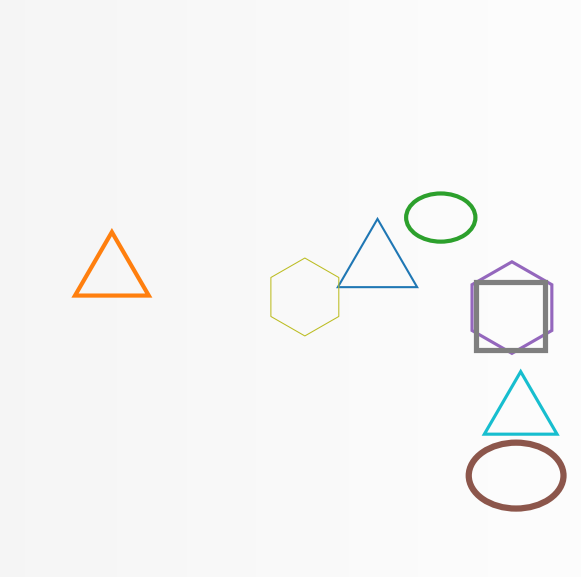[{"shape": "triangle", "thickness": 1, "radius": 0.39, "center": [0.649, 0.541]}, {"shape": "triangle", "thickness": 2, "radius": 0.37, "center": [0.192, 0.524]}, {"shape": "oval", "thickness": 2, "radius": 0.3, "center": [0.758, 0.622]}, {"shape": "hexagon", "thickness": 1.5, "radius": 0.4, "center": [0.881, 0.467]}, {"shape": "oval", "thickness": 3, "radius": 0.41, "center": [0.888, 0.176]}, {"shape": "square", "thickness": 2.5, "radius": 0.3, "center": [0.878, 0.452]}, {"shape": "hexagon", "thickness": 0.5, "radius": 0.34, "center": [0.524, 0.485]}, {"shape": "triangle", "thickness": 1.5, "radius": 0.36, "center": [0.896, 0.283]}]